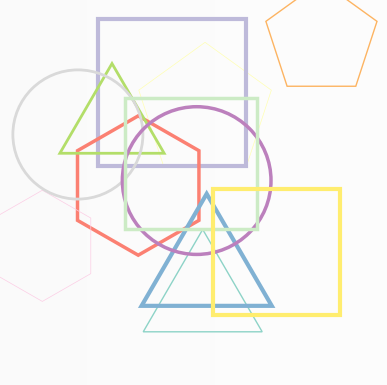[{"shape": "triangle", "thickness": 1, "radius": 0.89, "center": [0.523, 0.227]}, {"shape": "pentagon", "thickness": 0.5, "radius": 0.9, "center": [0.529, 0.71]}, {"shape": "square", "thickness": 3, "radius": 0.95, "center": [0.443, 0.76]}, {"shape": "hexagon", "thickness": 2.5, "radius": 0.9, "center": [0.357, 0.518]}, {"shape": "triangle", "thickness": 3, "radius": 0.97, "center": [0.533, 0.303]}, {"shape": "pentagon", "thickness": 1, "radius": 0.75, "center": [0.83, 0.898]}, {"shape": "triangle", "thickness": 2, "radius": 0.78, "center": [0.289, 0.68]}, {"shape": "hexagon", "thickness": 0.5, "radius": 0.72, "center": [0.109, 0.361]}, {"shape": "circle", "thickness": 2, "radius": 0.84, "center": [0.201, 0.651]}, {"shape": "circle", "thickness": 2.5, "radius": 0.96, "center": [0.508, 0.531]}, {"shape": "square", "thickness": 2.5, "radius": 0.85, "center": [0.493, 0.575]}, {"shape": "square", "thickness": 3, "radius": 0.82, "center": [0.714, 0.346]}]